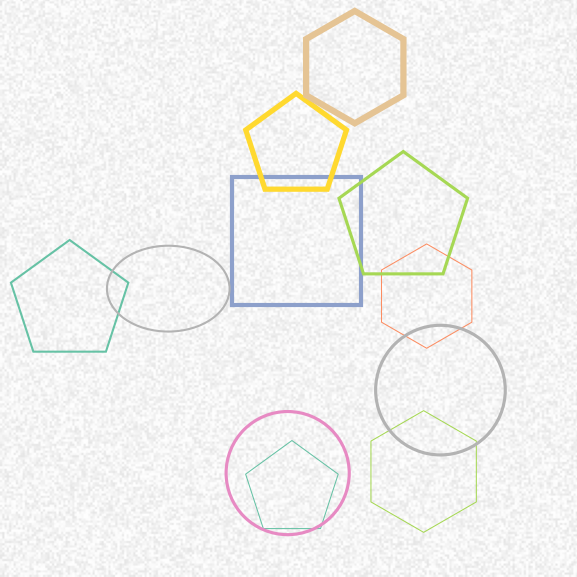[{"shape": "pentagon", "thickness": 0.5, "radius": 0.42, "center": [0.505, 0.152]}, {"shape": "pentagon", "thickness": 1, "radius": 0.53, "center": [0.121, 0.477]}, {"shape": "hexagon", "thickness": 0.5, "radius": 0.45, "center": [0.739, 0.486]}, {"shape": "square", "thickness": 2, "radius": 0.56, "center": [0.513, 0.582]}, {"shape": "circle", "thickness": 1.5, "radius": 0.53, "center": [0.498, 0.18]}, {"shape": "pentagon", "thickness": 1.5, "radius": 0.59, "center": [0.698, 0.62]}, {"shape": "hexagon", "thickness": 0.5, "radius": 0.53, "center": [0.734, 0.183]}, {"shape": "pentagon", "thickness": 2.5, "radius": 0.46, "center": [0.513, 0.746]}, {"shape": "hexagon", "thickness": 3, "radius": 0.49, "center": [0.614, 0.883]}, {"shape": "oval", "thickness": 1, "radius": 0.53, "center": [0.291, 0.499]}, {"shape": "circle", "thickness": 1.5, "radius": 0.56, "center": [0.763, 0.324]}]